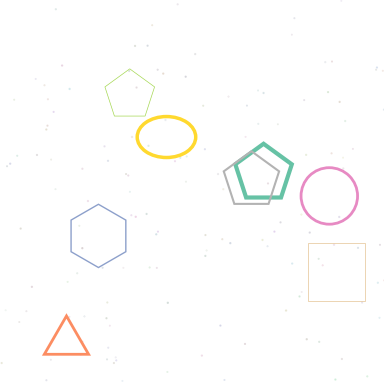[{"shape": "pentagon", "thickness": 3, "radius": 0.39, "center": [0.685, 0.549]}, {"shape": "triangle", "thickness": 2, "radius": 0.33, "center": [0.173, 0.113]}, {"shape": "hexagon", "thickness": 1, "radius": 0.41, "center": [0.256, 0.387]}, {"shape": "circle", "thickness": 2, "radius": 0.37, "center": [0.855, 0.491]}, {"shape": "pentagon", "thickness": 0.5, "radius": 0.34, "center": [0.337, 0.753]}, {"shape": "oval", "thickness": 2.5, "radius": 0.38, "center": [0.432, 0.644]}, {"shape": "square", "thickness": 0.5, "radius": 0.37, "center": [0.874, 0.294]}, {"shape": "pentagon", "thickness": 1.5, "radius": 0.38, "center": [0.653, 0.532]}]